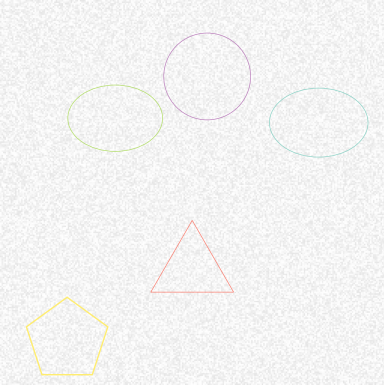[{"shape": "oval", "thickness": 0.5, "radius": 0.64, "center": [0.828, 0.682]}, {"shape": "triangle", "thickness": 0.5, "radius": 0.62, "center": [0.499, 0.303]}, {"shape": "oval", "thickness": 0.5, "radius": 0.62, "center": [0.299, 0.693]}, {"shape": "circle", "thickness": 0.5, "radius": 0.56, "center": [0.538, 0.801]}, {"shape": "pentagon", "thickness": 1, "radius": 0.56, "center": [0.174, 0.117]}]